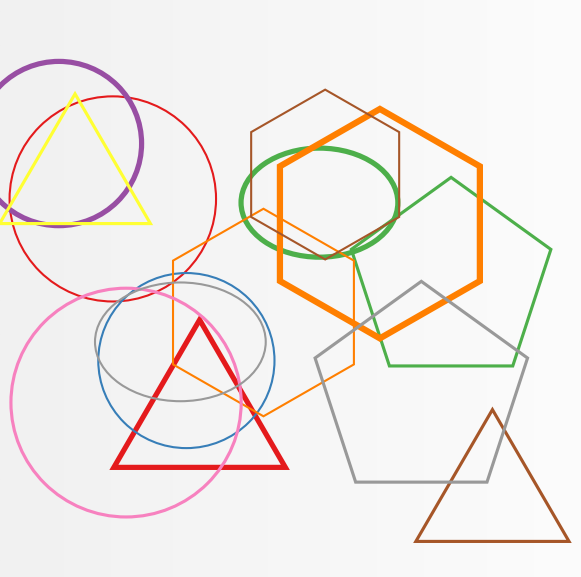[{"shape": "triangle", "thickness": 2.5, "radius": 0.85, "center": [0.343, 0.275]}, {"shape": "circle", "thickness": 1, "radius": 0.89, "center": [0.194, 0.655]}, {"shape": "circle", "thickness": 1, "radius": 0.76, "center": [0.321, 0.375]}, {"shape": "pentagon", "thickness": 1.5, "radius": 0.9, "center": [0.776, 0.511]}, {"shape": "oval", "thickness": 2.5, "radius": 0.67, "center": [0.55, 0.648]}, {"shape": "circle", "thickness": 2.5, "radius": 0.71, "center": [0.101, 0.751]}, {"shape": "hexagon", "thickness": 3, "radius": 0.99, "center": [0.654, 0.612]}, {"shape": "hexagon", "thickness": 1, "radius": 0.9, "center": [0.453, 0.458]}, {"shape": "triangle", "thickness": 1.5, "radius": 0.75, "center": [0.129, 0.687]}, {"shape": "hexagon", "thickness": 1, "radius": 0.74, "center": [0.559, 0.697]}, {"shape": "triangle", "thickness": 1.5, "radius": 0.76, "center": [0.847, 0.138]}, {"shape": "circle", "thickness": 1.5, "radius": 0.99, "center": [0.217, 0.302]}, {"shape": "oval", "thickness": 1, "radius": 0.73, "center": [0.31, 0.407]}, {"shape": "pentagon", "thickness": 1.5, "radius": 0.96, "center": [0.725, 0.32]}]